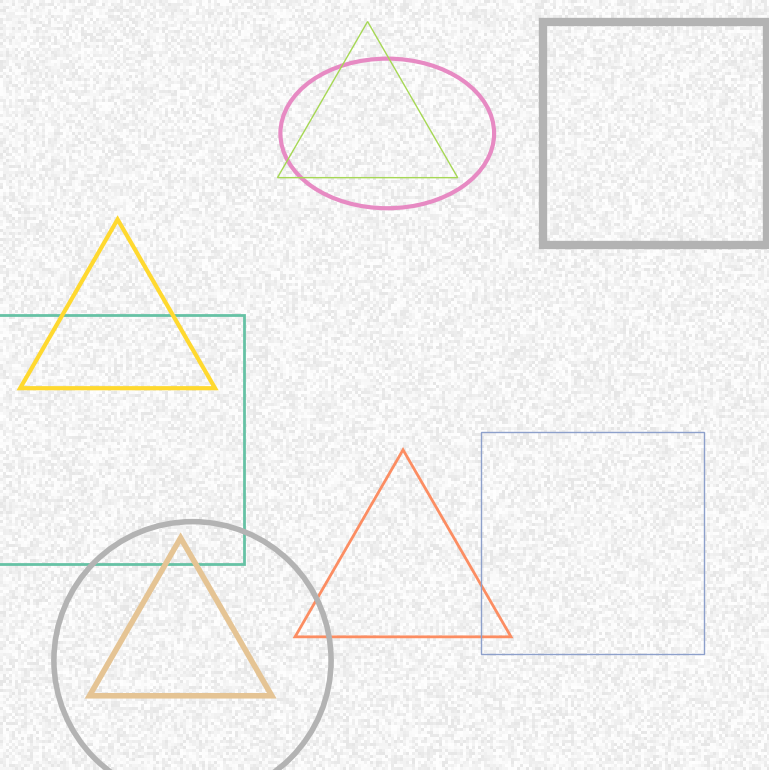[{"shape": "square", "thickness": 1, "radius": 0.81, "center": [0.155, 0.429]}, {"shape": "triangle", "thickness": 1, "radius": 0.81, "center": [0.523, 0.254]}, {"shape": "square", "thickness": 0.5, "radius": 0.72, "center": [0.77, 0.295]}, {"shape": "oval", "thickness": 1.5, "radius": 0.69, "center": [0.503, 0.827]}, {"shape": "triangle", "thickness": 0.5, "radius": 0.68, "center": [0.477, 0.837]}, {"shape": "triangle", "thickness": 1.5, "radius": 0.73, "center": [0.153, 0.569]}, {"shape": "triangle", "thickness": 2, "radius": 0.68, "center": [0.235, 0.165]}, {"shape": "square", "thickness": 3, "radius": 0.72, "center": [0.851, 0.827]}, {"shape": "circle", "thickness": 2, "radius": 0.9, "center": [0.25, 0.143]}]